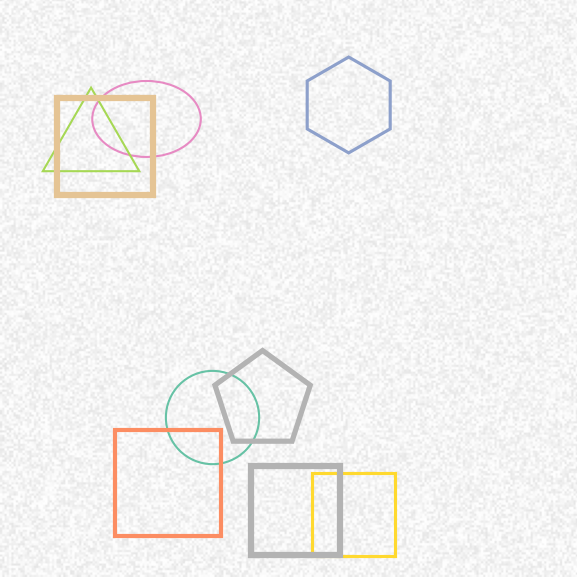[{"shape": "circle", "thickness": 1, "radius": 0.4, "center": [0.368, 0.276]}, {"shape": "square", "thickness": 2, "radius": 0.46, "center": [0.29, 0.163]}, {"shape": "hexagon", "thickness": 1.5, "radius": 0.41, "center": [0.604, 0.817]}, {"shape": "oval", "thickness": 1, "radius": 0.47, "center": [0.254, 0.793]}, {"shape": "triangle", "thickness": 1, "radius": 0.48, "center": [0.158, 0.751]}, {"shape": "square", "thickness": 1.5, "radius": 0.36, "center": [0.613, 0.108]}, {"shape": "square", "thickness": 3, "radius": 0.42, "center": [0.182, 0.746]}, {"shape": "square", "thickness": 3, "radius": 0.38, "center": [0.512, 0.115]}, {"shape": "pentagon", "thickness": 2.5, "radius": 0.43, "center": [0.455, 0.305]}]